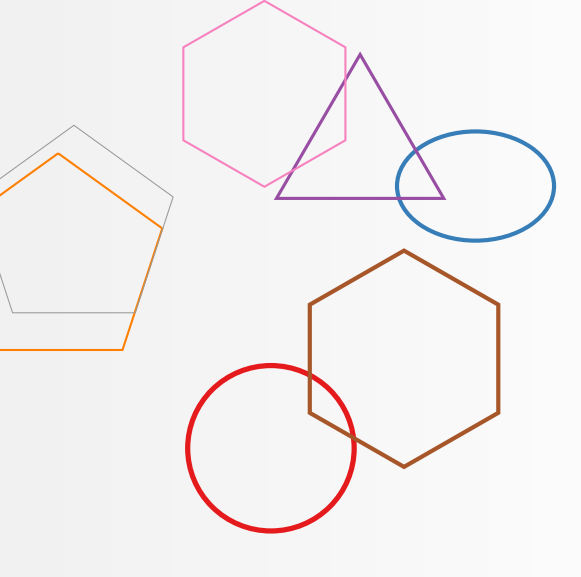[{"shape": "circle", "thickness": 2.5, "radius": 0.72, "center": [0.466, 0.223]}, {"shape": "oval", "thickness": 2, "radius": 0.68, "center": [0.818, 0.677]}, {"shape": "triangle", "thickness": 1.5, "radius": 0.83, "center": [0.62, 0.739]}, {"shape": "pentagon", "thickness": 1, "radius": 0.94, "center": [0.1, 0.545]}, {"shape": "hexagon", "thickness": 2, "radius": 0.94, "center": [0.695, 0.378]}, {"shape": "hexagon", "thickness": 1, "radius": 0.8, "center": [0.455, 0.837]}, {"shape": "pentagon", "thickness": 0.5, "radius": 0.9, "center": [0.127, 0.603]}]